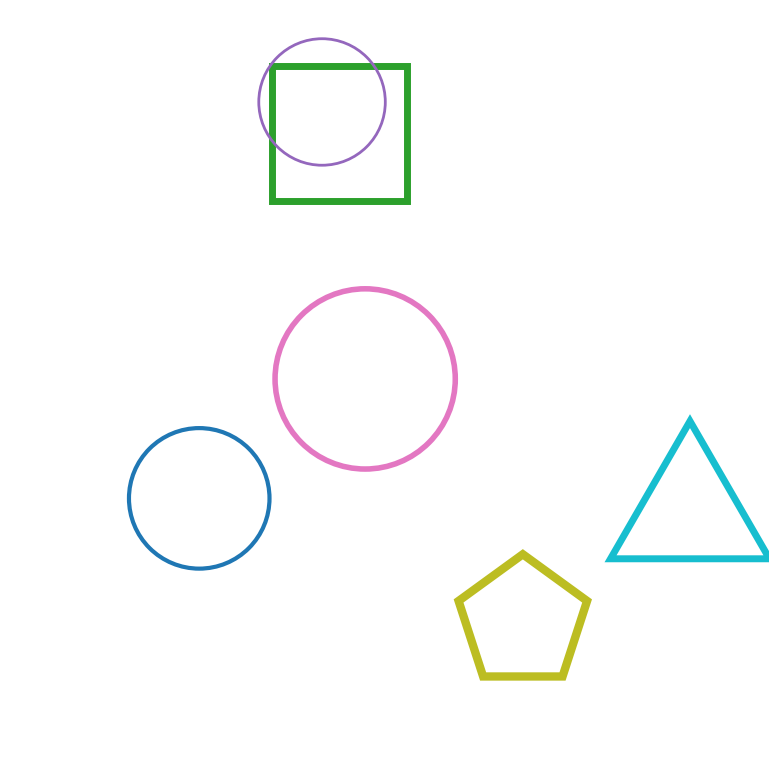[{"shape": "circle", "thickness": 1.5, "radius": 0.46, "center": [0.259, 0.353]}, {"shape": "square", "thickness": 2.5, "radius": 0.44, "center": [0.441, 0.827]}, {"shape": "circle", "thickness": 1, "radius": 0.41, "center": [0.418, 0.868]}, {"shape": "circle", "thickness": 2, "radius": 0.59, "center": [0.474, 0.508]}, {"shape": "pentagon", "thickness": 3, "radius": 0.44, "center": [0.679, 0.192]}, {"shape": "triangle", "thickness": 2.5, "radius": 0.6, "center": [0.896, 0.334]}]